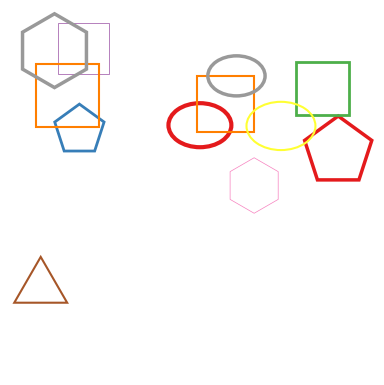[{"shape": "oval", "thickness": 3, "radius": 0.41, "center": [0.519, 0.675]}, {"shape": "pentagon", "thickness": 2.5, "radius": 0.46, "center": [0.878, 0.607]}, {"shape": "pentagon", "thickness": 2, "radius": 0.34, "center": [0.206, 0.662]}, {"shape": "square", "thickness": 2, "radius": 0.34, "center": [0.837, 0.769]}, {"shape": "square", "thickness": 0.5, "radius": 0.33, "center": [0.216, 0.874]}, {"shape": "square", "thickness": 1.5, "radius": 0.41, "center": [0.176, 0.752]}, {"shape": "square", "thickness": 1.5, "radius": 0.37, "center": [0.586, 0.73]}, {"shape": "oval", "thickness": 1.5, "radius": 0.45, "center": [0.73, 0.673]}, {"shape": "triangle", "thickness": 1.5, "radius": 0.4, "center": [0.106, 0.253]}, {"shape": "hexagon", "thickness": 0.5, "radius": 0.36, "center": [0.66, 0.518]}, {"shape": "oval", "thickness": 2.5, "radius": 0.37, "center": [0.614, 0.803]}, {"shape": "hexagon", "thickness": 2.5, "radius": 0.48, "center": [0.142, 0.868]}]